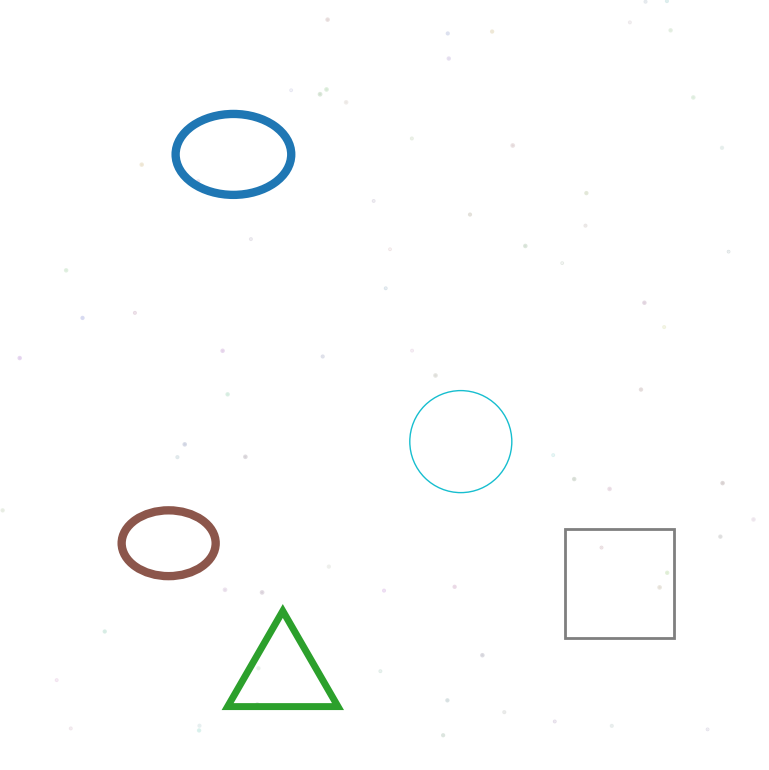[{"shape": "oval", "thickness": 3, "radius": 0.38, "center": [0.303, 0.799]}, {"shape": "triangle", "thickness": 2.5, "radius": 0.41, "center": [0.367, 0.124]}, {"shape": "oval", "thickness": 3, "radius": 0.31, "center": [0.219, 0.295]}, {"shape": "square", "thickness": 1, "radius": 0.35, "center": [0.804, 0.243]}, {"shape": "circle", "thickness": 0.5, "radius": 0.33, "center": [0.598, 0.426]}]